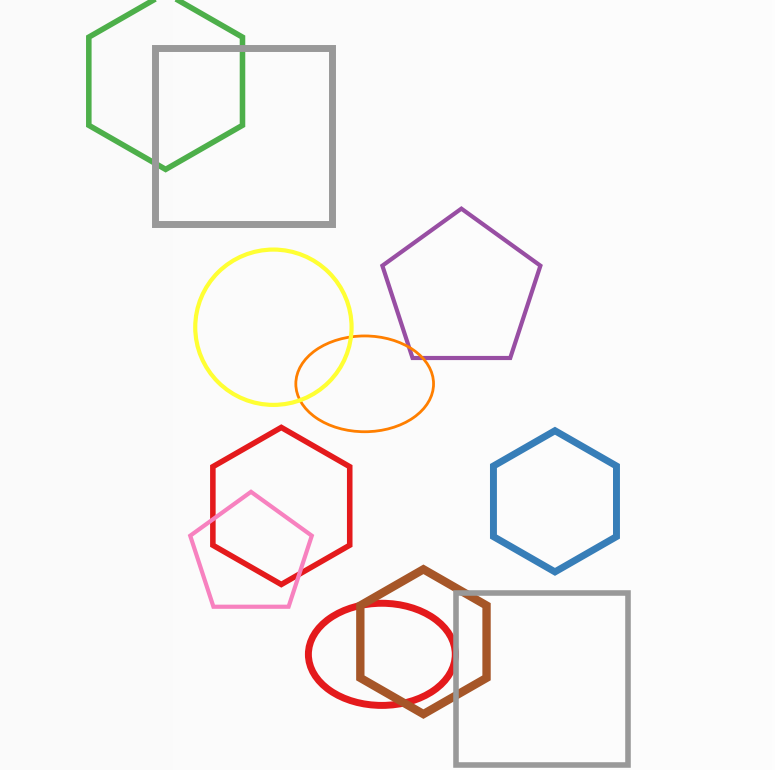[{"shape": "oval", "thickness": 2.5, "radius": 0.47, "center": [0.493, 0.15]}, {"shape": "hexagon", "thickness": 2, "radius": 0.51, "center": [0.363, 0.343]}, {"shape": "hexagon", "thickness": 2.5, "radius": 0.46, "center": [0.716, 0.349]}, {"shape": "hexagon", "thickness": 2, "radius": 0.57, "center": [0.214, 0.895]}, {"shape": "pentagon", "thickness": 1.5, "radius": 0.54, "center": [0.595, 0.622]}, {"shape": "oval", "thickness": 1, "radius": 0.44, "center": [0.471, 0.502]}, {"shape": "circle", "thickness": 1.5, "radius": 0.5, "center": [0.353, 0.575]}, {"shape": "hexagon", "thickness": 3, "radius": 0.47, "center": [0.546, 0.167]}, {"shape": "pentagon", "thickness": 1.5, "radius": 0.41, "center": [0.324, 0.279]}, {"shape": "square", "thickness": 2.5, "radius": 0.57, "center": [0.314, 0.823]}, {"shape": "square", "thickness": 2, "radius": 0.56, "center": [0.699, 0.118]}]